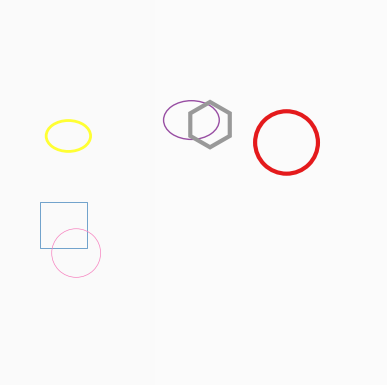[{"shape": "circle", "thickness": 3, "radius": 0.41, "center": [0.739, 0.63]}, {"shape": "square", "thickness": 0.5, "radius": 0.3, "center": [0.164, 0.417]}, {"shape": "oval", "thickness": 1, "radius": 0.36, "center": [0.494, 0.688]}, {"shape": "oval", "thickness": 2, "radius": 0.29, "center": [0.176, 0.647]}, {"shape": "circle", "thickness": 0.5, "radius": 0.32, "center": [0.197, 0.343]}, {"shape": "hexagon", "thickness": 3, "radius": 0.29, "center": [0.542, 0.676]}]